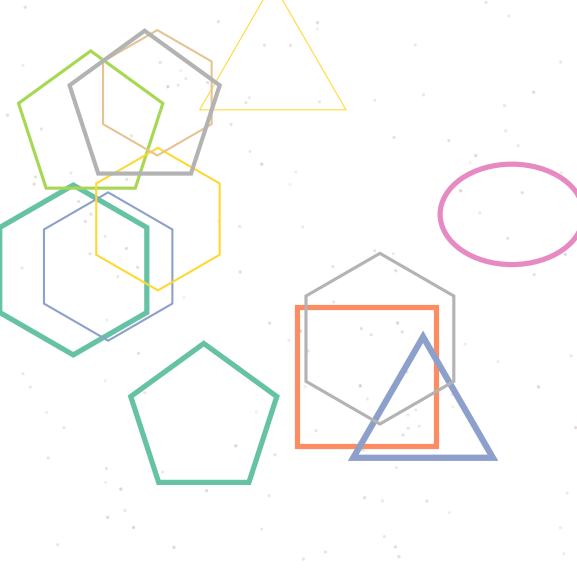[{"shape": "pentagon", "thickness": 2.5, "radius": 0.66, "center": [0.353, 0.271]}, {"shape": "hexagon", "thickness": 2.5, "radius": 0.74, "center": [0.127, 0.532]}, {"shape": "square", "thickness": 2.5, "radius": 0.6, "center": [0.635, 0.347]}, {"shape": "hexagon", "thickness": 1, "radius": 0.64, "center": [0.187, 0.538]}, {"shape": "triangle", "thickness": 3, "radius": 0.7, "center": [0.733, 0.276]}, {"shape": "oval", "thickness": 2.5, "radius": 0.62, "center": [0.886, 0.628]}, {"shape": "pentagon", "thickness": 1.5, "radius": 0.66, "center": [0.157, 0.78]}, {"shape": "hexagon", "thickness": 1, "radius": 0.62, "center": [0.274, 0.62]}, {"shape": "triangle", "thickness": 0.5, "radius": 0.73, "center": [0.472, 0.882]}, {"shape": "hexagon", "thickness": 1, "radius": 0.54, "center": [0.272, 0.838]}, {"shape": "pentagon", "thickness": 2, "radius": 0.68, "center": [0.25, 0.809]}, {"shape": "hexagon", "thickness": 1.5, "radius": 0.74, "center": [0.658, 0.413]}]